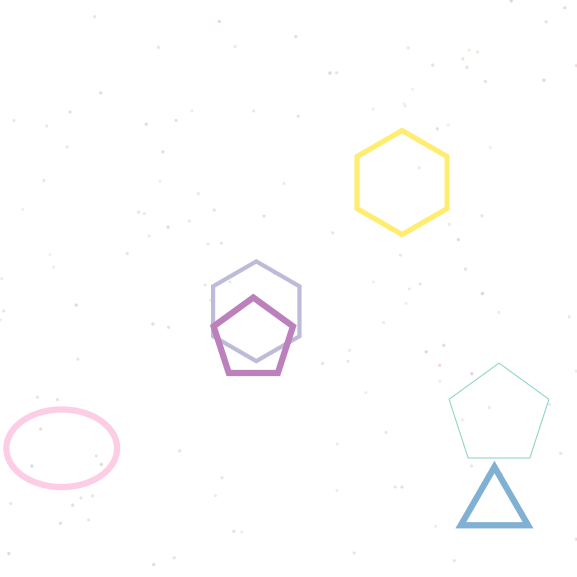[{"shape": "pentagon", "thickness": 0.5, "radius": 0.45, "center": [0.864, 0.28]}, {"shape": "hexagon", "thickness": 2, "radius": 0.43, "center": [0.444, 0.46]}, {"shape": "triangle", "thickness": 3, "radius": 0.34, "center": [0.856, 0.123]}, {"shape": "oval", "thickness": 3, "radius": 0.48, "center": [0.107, 0.223]}, {"shape": "pentagon", "thickness": 3, "radius": 0.36, "center": [0.439, 0.412]}, {"shape": "hexagon", "thickness": 2.5, "radius": 0.45, "center": [0.696, 0.683]}]